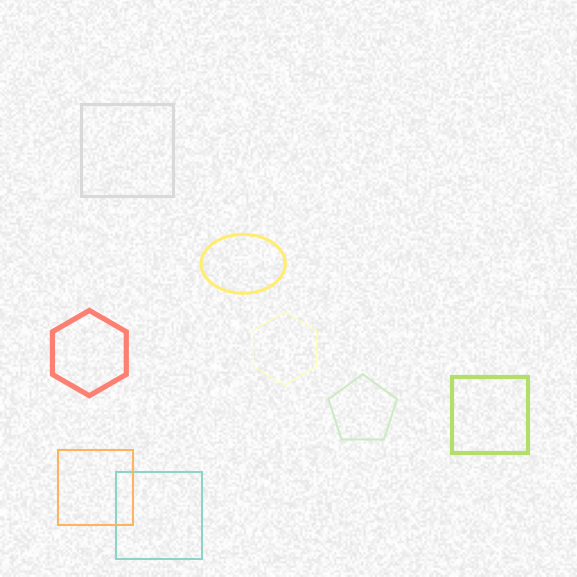[{"shape": "square", "thickness": 1, "radius": 0.37, "center": [0.276, 0.106]}, {"shape": "hexagon", "thickness": 0.5, "radius": 0.32, "center": [0.493, 0.396]}, {"shape": "hexagon", "thickness": 2.5, "radius": 0.37, "center": [0.155, 0.388]}, {"shape": "square", "thickness": 1, "radius": 0.33, "center": [0.166, 0.155]}, {"shape": "square", "thickness": 2, "radius": 0.33, "center": [0.849, 0.281]}, {"shape": "square", "thickness": 1.5, "radius": 0.4, "center": [0.22, 0.739]}, {"shape": "pentagon", "thickness": 1, "radius": 0.31, "center": [0.628, 0.289]}, {"shape": "oval", "thickness": 1.5, "radius": 0.36, "center": [0.421, 0.542]}]